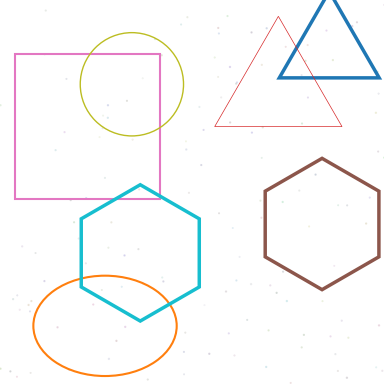[{"shape": "triangle", "thickness": 2.5, "radius": 0.75, "center": [0.855, 0.873]}, {"shape": "oval", "thickness": 1.5, "radius": 0.93, "center": [0.273, 0.154]}, {"shape": "triangle", "thickness": 0.5, "radius": 0.95, "center": [0.723, 0.767]}, {"shape": "hexagon", "thickness": 2.5, "radius": 0.85, "center": [0.837, 0.418]}, {"shape": "square", "thickness": 1.5, "radius": 0.95, "center": [0.227, 0.671]}, {"shape": "circle", "thickness": 1, "radius": 0.67, "center": [0.343, 0.781]}, {"shape": "hexagon", "thickness": 2.5, "radius": 0.88, "center": [0.364, 0.343]}]